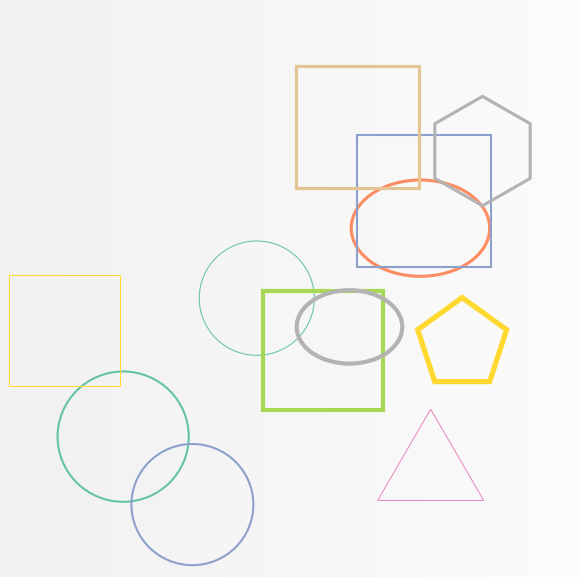[{"shape": "circle", "thickness": 1, "radius": 0.56, "center": [0.212, 0.243]}, {"shape": "circle", "thickness": 0.5, "radius": 0.49, "center": [0.442, 0.483]}, {"shape": "oval", "thickness": 1.5, "radius": 0.6, "center": [0.723, 0.604]}, {"shape": "circle", "thickness": 1, "radius": 0.52, "center": [0.331, 0.125]}, {"shape": "square", "thickness": 1, "radius": 0.57, "center": [0.73, 0.651]}, {"shape": "triangle", "thickness": 0.5, "radius": 0.53, "center": [0.741, 0.185]}, {"shape": "square", "thickness": 2, "radius": 0.52, "center": [0.556, 0.393]}, {"shape": "square", "thickness": 0.5, "radius": 0.48, "center": [0.111, 0.427]}, {"shape": "pentagon", "thickness": 2.5, "radius": 0.4, "center": [0.795, 0.403]}, {"shape": "square", "thickness": 1.5, "radius": 0.53, "center": [0.614, 0.779]}, {"shape": "oval", "thickness": 2, "radius": 0.45, "center": [0.601, 0.433]}, {"shape": "hexagon", "thickness": 1.5, "radius": 0.47, "center": [0.83, 0.738]}]